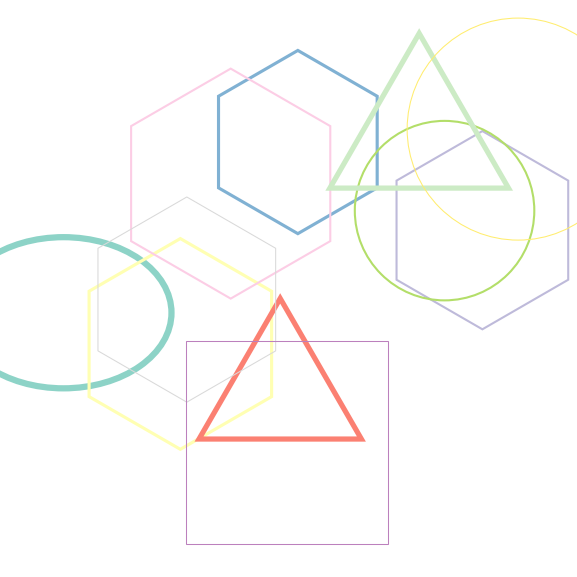[{"shape": "oval", "thickness": 3, "radius": 0.93, "center": [0.11, 0.458]}, {"shape": "hexagon", "thickness": 1.5, "radius": 0.91, "center": [0.312, 0.404]}, {"shape": "hexagon", "thickness": 1, "radius": 0.86, "center": [0.835, 0.601]}, {"shape": "triangle", "thickness": 2.5, "radius": 0.81, "center": [0.485, 0.32]}, {"shape": "hexagon", "thickness": 1.5, "radius": 0.79, "center": [0.516, 0.753]}, {"shape": "circle", "thickness": 1, "radius": 0.78, "center": [0.77, 0.634]}, {"shape": "hexagon", "thickness": 1, "radius": 1.0, "center": [0.399, 0.681]}, {"shape": "hexagon", "thickness": 0.5, "radius": 0.89, "center": [0.323, 0.48]}, {"shape": "square", "thickness": 0.5, "radius": 0.88, "center": [0.497, 0.233]}, {"shape": "triangle", "thickness": 2.5, "radius": 0.89, "center": [0.726, 0.763]}, {"shape": "circle", "thickness": 0.5, "radius": 0.96, "center": [0.897, 0.776]}]